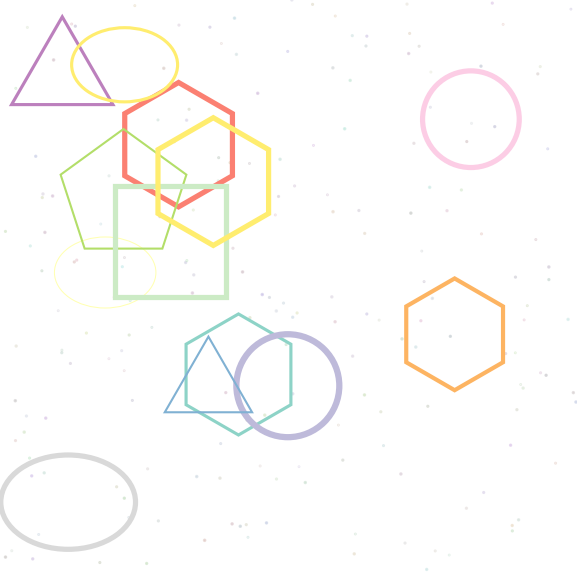[{"shape": "hexagon", "thickness": 1.5, "radius": 0.52, "center": [0.413, 0.351]}, {"shape": "oval", "thickness": 0.5, "radius": 0.44, "center": [0.182, 0.527]}, {"shape": "circle", "thickness": 3, "radius": 0.45, "center": [0.498, 0.331]}, {"shape": "hexagon", "thickness": 2.5, "radius": 0.54, "center": [0.309, 0.749]}, {"shape": "triangle", "thickness": 1, "radius": 0.44, "center": [0.361, 0.329]}, {"shape": "hexagon", "thickness": 2, "radius": 0.48, "center": [0.787, 0.42]}, {"shape": "pentagon", "thickness": 1, "radius": 0.57, "center": [0.214, 0.661]}, {"shape": "circle", "thickness": 2.5, "radius": 0.42, "center": [0.815, 0.793]}, {"shape": "oval", "thickness": 2.5, "radius": 0.58, "center": [0.118, 0.13]}, {"shape": "triangle", "thickness": 1.5, "radius": 0.51, "center": [0.108, 0.869]}, {"shape": "square", "thickness": 2.5, "radius": 0.48, "center": [0.295, 0.582]}, {"shape": "oval", "thickness": 1.5, "radius": 0.46, "center": [0.216, 0.887]}, {"shape": "hexagon", "thickness": 2.5, "radius": 0.55, "center": [0.369, 0.685]}]